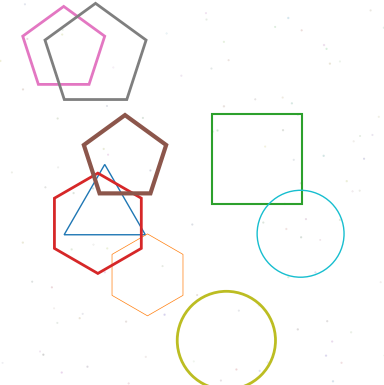[{"shape": "triangle", "thickness": 1, "radius": 0.61, "center": [0.272, 0.451]}, {"shape": "hexagon", "thickness": 0.5, "radius": 0.53, "center": [0.383, 0.286]}, {"shape": "square", "thickness": 1.5, "radius": 0.58, "center": [0.668, 0.587]}, {"shape": "hexagon", "thickness": 2, "radius": 0.65, "center": [0.254, 0.42]}, {"shape": "pentagon", "thickness": 3, "radius": 0.56, "center": [0.325, 0.589]}, {"shape": "pentagon", "thickness": 2, "radius": 0.56, "center": [0.165, 0.871]}, {"shape": "pentagon", "thickness": 2, "radius": 0.69, "center": [0.248, 0.853]}, {"shape": "circle", "thickness": 2, "radius": 0.64, "center": [0.588, 0.116]}, {"shape": "circle", "thickness": 1, "radius": 0.56, "center": [0.781, 0.393]}]